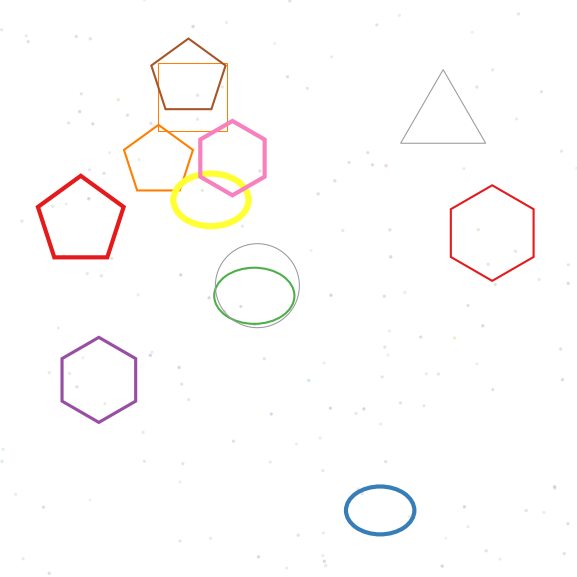[{"shape": "hexagon", "thickness": 1, "radius": 0.41, "center": [0.852, 0.596]}, {"shape": "pentagon", "thickness": 2, "radius": 0.39, "center": [0.14, 0.617]}, {"shape": "oval", "thickness": 2, "radius": 0.3, "center": [0.658, 0.115]}, {"shape": "oval", "thickness": 1, "radius": 0.35, "center": [0.44, 0.487]}, {"shape": "hexagon", "thickness": 1.5, "radius": 0.37, "center": [0.171, 0.341]}, {"shape": "square", "thickness": 0.5, "radius": 0.3, "center": [0.333, 0.832]}, {"shape": "pentagon", "thickness": 1, "radius": 0.31, "center": [0.274, 0.72]}, {"shape": "oval", "thickness": 3, "radius": 0.33, "center": [0.365, 0.653]}, {"shape": "pentagon", "thickness": 1, "radius": 0.34, "center": [0.326, 0.865]}, {"shape": "hexagon", "thickness": 2, "radius": 0.32, "center": [0.403, 0.725]}, {"shape": "circle", "thickness": 0.5, "radius": 0.36, "center": [0.446, 0.504]}, {"shape": "triangle", "thickness": 0.5, "radius": 0.43, "center": [0.767, 0.794]}]